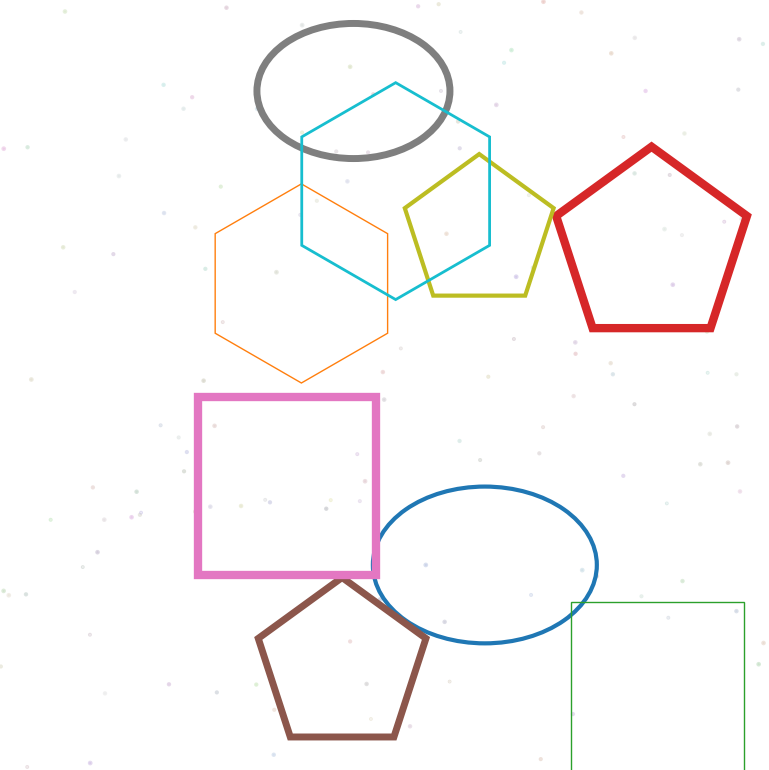[{"shape": "oval", "thickness": 1.5, "radius": 0.73, "center": [0.63, 0.266]}, {"shape": "hexagon", "thickness": 0.5, "radius": 0.65, "center": [0.391, 0.632]}, {"shape": "square", "thickness": 0.5, "radius": 0.56, "center": [0.854, 0.106]}, {"shape": "pentagon", "thickness": 3, "radius": 0.65, "center": [0.846, 0.679]}, {"shape": "pentagon", "thickness": 2.5, "radius": 0.57, "center": [0.444, 0.136]}, {"shape": "square", "thickness": 3, "radius": 0.58, "center": [0.373, 0.369]}, {"shape": "oval", "thickness": 2.5, "radius": 0.63, "center": [0.459, 0.882]}, {"shape": "pentagon", "thickness": 1.5, "radius": 0.51, "center": [0.622, 0.698]}, {"shape": "hexagon", "thickness": 1, "radius": 0.7, "center": [0.514, 0.752]}]